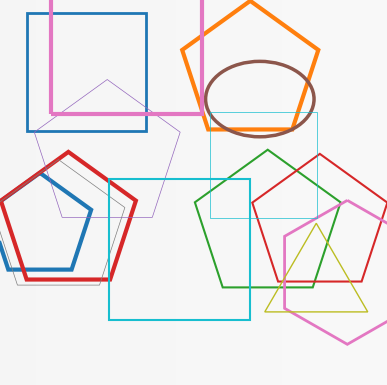[{"shape": "square", "thickness": 2, "radius": 0.77, "center": [0.224, 0.813]}, {"shape": "pentagon", "thickness": 3, "radius": 0.69, "center": [0.103, 0.412]}, {"shape": "pentagon", "thickness": 3, "radius": 0.92, "center": [0.646, 0.813]}, {"shape": "pentagon", "thickness": 1.5, "radius": 0.99, "center": [0.691, 0.413]}, {"shape": "pentagon", "thickness": 3, "radius": 0.92, "center": [0.176, 0.422]}, {"shape": "pentagon", "thickness": 1.5, "radius": 0.92, "center": [0.825, 0.417]}, {"shape": "pentagon", "thickness": 0.5, "radius": 0.99, "center": [0.277, 0.596]}, {"shape": "oval", "thickness": 2.5, "radius": 0.7, "center": [0.67, 0.743]}, {"shape": "square", "thickness": 3, "radius": 0.98, "center": [0.327, 0.9]}, {"shape": "hexagon", "thickness": 2, "radius": 0.93, "center": [0.896, 0.293]}, {"shape": "pentagon", "thickness": 0.5, "radius": 0.9, "center": [0.151, 0.405]}, {"shape": "triangle", "thickness": 1, "radius": 0.77, "center": [0.816, 0.267]}, {"shape": "square", "thickness": 0.5, "radius": 0.69, "center": [0.681, 0.57]}, {"shape": "square", "thickness": 1.5, "radius": 0.91, "center": [0.463, 0.352]}]